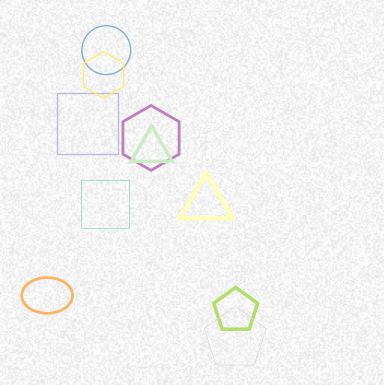[{"shape": "square", "thickness": 0.5, "radius": 0.31, "center": [0.273, 0.47]}, {"shape": "triangle", "thickness": 3, "radius": 0.4, "center": [0.536, 0.473]}, {"shape": "square", "thickness": 1, "radius": 0.4, "center": [0.228, 0.679]}, {"shape": "circle", "thickness": 1, "radius": 0.32, "center": [0.276, 0.87]}, {"shape": "oval", "thickness": 2, "radius": 0.33, "center": [0.122, 0.233]}, {"shape": "pentagon", "thickness": 2.5, "radius": 0.3, "center": [0.612, 0.193]}, {"shape": "pentagon", "thickness": 0.5, "radius": 0.42, "center": [0.611, 0.12]}, {"shape": "hexagon", "thickness": 2, "radius": 0.42, "center": [0.392, 0.642]}, {"shape": "triangle", "thickness": 2.5, "radius": 0.31, "center": [0.394, 0.612]}, {"shape": "hexagon", "thickness": 1, "radius": 0.3, "center": [0.269, 0.806]}]